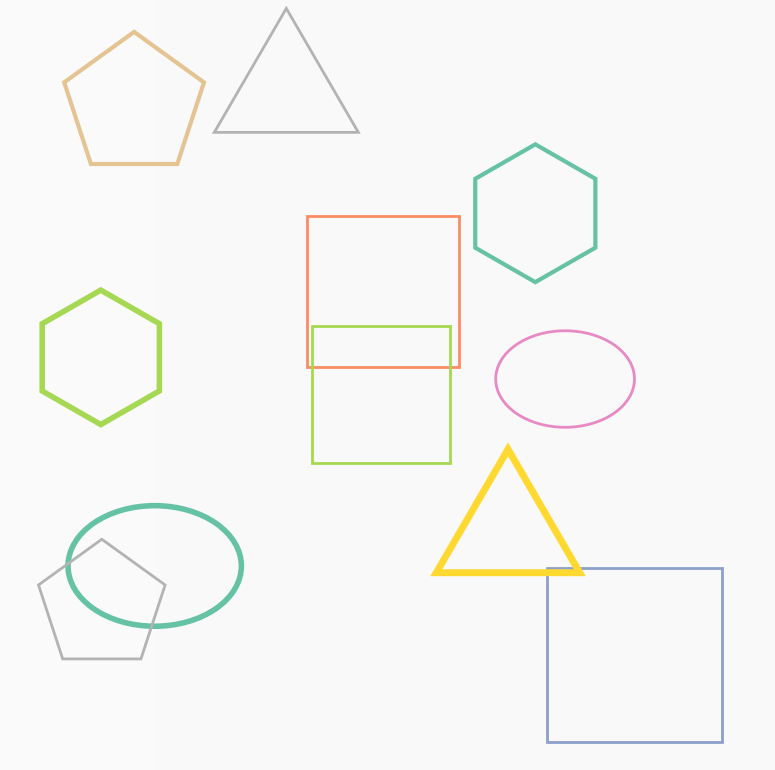[{"shape": "hexagon", "thickness": 1.5, "radius": 0.45, "center": [0.691, 0.723]}, {"shape": "oval", "thickness": 2, "radius": 0.56, "center": [0.2, 0.265]}, {"shape": "square", "thickness": 1, "radius": 0.49, "center": [0.494, 0.622]}, {"shape": "square", "thickness": 1, "radius": 0.56, "center": [0.819, 0.149]}, {"shape": "oval", "thickness": 1, "radius": 0.45, "center": [0.729, 0.508]}, {"shape": "hexagon", "thickness": 2, "radius": 0.44, "center": [0.13, 0.536]}, {"shape": "square", "thickness": 1, "radius": 0.45, "center": [0.492, 0.487]}, {"shape": "triangle", "thickness": 2.5, "radius": 0.53, "center": [0.656, 0.31]}, {"shape": "pentagon", "thickness": 1.5, "radius": 0.47, "center": [0.173, 0.864]}, {"shape": "triangle", "thickness": 1, "radius": 0.54, "center": [0.369, 0.882]}, {"shape": "pentagon", "thickness": 1, "radius": 0.43, "center": [0.131, 0.214]}]